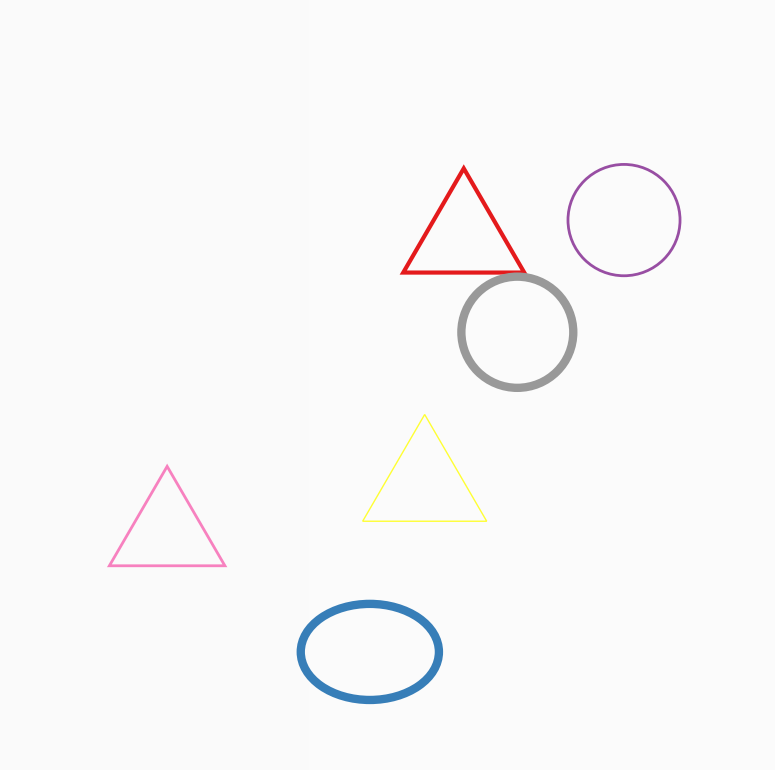[{"shape": "triangle", "thickness": 1.5, "radius": 0.45, "center": [0.598, 0.691]}, {"shape": "oval", "thickness": 3, "radius": 0.45, "center": [0.477, 0.153]}, {"shape": "circle", "thickness": 1, "radius": 0.36, "center": [0.805, 0.714]}, {"shape": "triangle", "thickness": 0.5, "radius": 0.46, "center": [0.548, 0.369]}, {"shape": "triangle", "thickness": 1, "radius": 0.43, "center": [0.216, 0.308]}, {"shape": "circle", "thickness": 3, "radius": 0.36, "center": [0.668, 0.569]}]